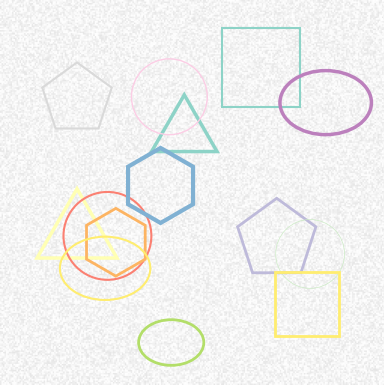[{"shape": "square", "thickness": 1.5, "radius": 0.51, "center": [0.678, 0.824]}, {"shape": "triangle", "thickness": 2.5, "radius": 0.49, "center": [0.479, 0.655]}, {"shape": "triangle", "thickness": 2.5, "radius": 0.6, "center": [0.2, 0.39]}, {"shape": "pentagon", "thickness": 2, "radius": 0.53, "center": [0.719, 0.378]}, {"shape": "circle", "thickness": 1.5, "radius": 0.57, "center": [0.279, 0.387]}, {"shape": "hexagon", "thickness": 3, "radius": 0.49, "center": [0.417, 0.518]}, {"shape": "hexagon", "thickness": 2, "radius": 0.44, "center": [0.301, 0.371]}, {"shape": "oval", "thickness": 2, "radius": 0.42, "center": [0.445, 0.11]}, {"shape": "circle", "thickness": 1, "radius": 0.49, "center": [0.44, 0.749]}, {"shape": "pentagon", "thickness": 1.5, "radius": 0.47, "center": [0.2, 0.743]}, {"shape": "oval", "thickness": 2.5, "radius": 0.59, "center": [0.846, 0.733]}, {"shape": "circle", "thickness": 0.5, "radius": 0.45, "center": [0.806, 0.34]}, {"shape": "oval", "thickness": 1.5, "radius": 0.59, "center": [0.273, 0.303]}, {"shape": "square", "thickness": 2, "radius": 0.41, "center": [0.797, 0.21]}]